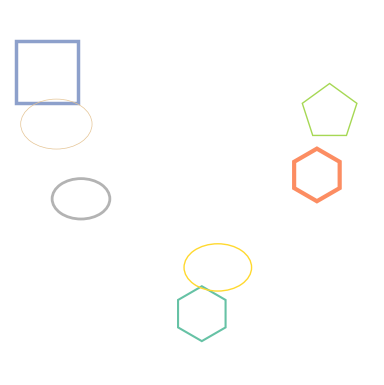[{"shape": "hexagon", "thickness": 1.5, "radius": 0.36, "center": [0.524, 0.185]}, {"shape": "hexagon", "thickness": 3, "radius": 0.34, "center": [0.823, 0.546]}, {"shape": "square", "thickness": 2.5, "radius": 0.4, "center": [0.122, 0.813]}, {"shape": "pentagon", "thickness": 1, "radius": 0.37, "center": [0.856, 0.709]}, {"shape": "oval", "thickness": 1, "radius": 0.44, "center": [0.566, 0.305]}, {"shape": "oval", "thickness": 0.5, "radius": 0.46, "center": [0.146, 0.678]}, {"shape": "oval", "thickness": 2, "radius": 0.37, "center": [0.21, 0.484]}]